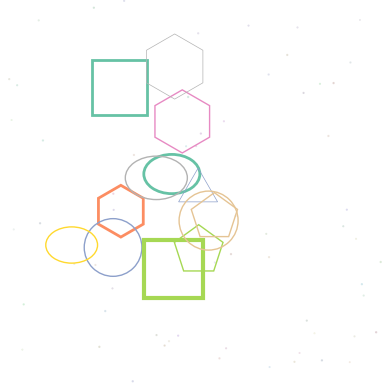[{"shape": "oval", "thickness": 2, "radius": 0.36, "center": [0.446, 0.548]}, {"shape": "square", "thickness": 2, "radius": 0.35, "center": [0.311, 0.773]}, {"shape": "hexagon", "thickness": 2, "radius": 0.34, "center": [0.314, 0.451]}, {"shape": "circle", "thickness": 1, "radius": 0.37, "center": [0.294, 0.357]}, {"shape": "triangle", "thickness": 0.5, "radius": 0.29, "center": [0.515, 0.505]}, {"shape": "hexagon", "thickness": 1, "radius": 0.41, "center": [0.473, 0.685]}, {"shape": "pentagon", "thickness": 1, "radius": 0.33, "center": [0.516, 0.35]}, {"shape": "square", "thickness": 3, "radius": 0.38, "center": [0.451, 0.301]}, {"shape": "oval", "thickness": 1, "radius": 0.34, "center": [0.186, 0.364]}, {"shape": "circle", "thickness": 1, "radius": 0.38, "center": [0.542, 0.427]}, {"shape": "pentagon", "thickness": 1, "radius": 0.32, "center": [0.557, 0.437]}, {"shape": "oval", "thickness": 1, "radius": 0.4, "center": [0.406, 0.538]}, {"shape": "hexagon", "thickness": 0.5, "radius": 0.42, "center": [0.454, 0.827]}]